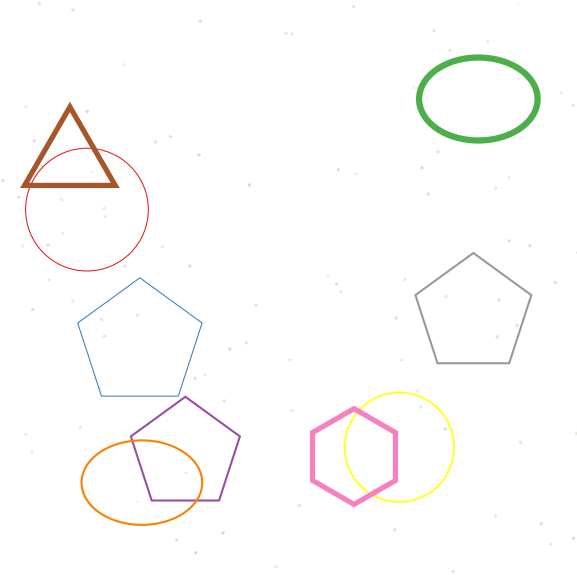[{"shape": "circle", "thickness": 0.5, "radius": 0.53, "center": [0.151, 0.636]}, {"shape": "pentagon", "thickness": 0.5, "radius": 0.57, "center": [0.242, 0.405]}, {"shape": "oval", "thickness": 3, "radius": 0.51, "center": [0.828, 0.828]}, {"shape": "pentagon", "thickness": 1, "radius": 0.5, "center": [0.321, 0.213]}, {"shape": "oval", "thickness": 1, "radius": 0.52, "center": [0.246, 0.163]}, {"shape": "circle", "thickness": 1, "radius": 0.47, "center": [0.692, 0.225]}, {"shape": "triangle", "thickness": 2.5, "radius": 0.45, "center": [0.121, 0.723]}, {"shape": "hexagon", "thickness": 2.5, "radius": 0.41, "center": [0.613, 0.209]}, {"shape": "pentagon", "thickness": 1, "radius": 0.53, "center": [0.82, 0.456]}]